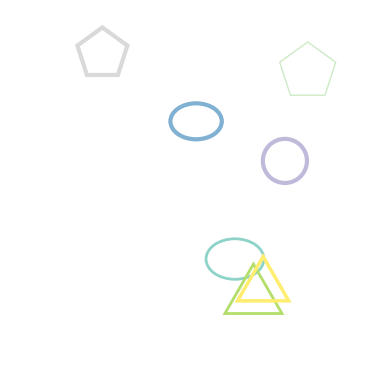[{"shape": "oval", "thickness": 2, "radius": 0.38, "center": [0.61, 0.327]}, {"shape": "circle", "thickness": 3, "radius": 0.29, "center": [0.74, 0.582]}, {"shape": "oval", "thickness": 3, "radius": 0.33, "center": [0.509, 0.685]}, {"shape": "triangle", "thickness": 2, "radius": 0.43, "center": [0.658, 0.228]}, {"shape": "pentagon", "thickness": 3, "radius": 0.34, "center": [0.266, 0.86]}, {"shape": "pentagon", "thickness": 1, "radius": 0.38, "center": [0.799, 0.815]}, {"shape": "triangle", "thickness": 2.5, "radius": 0.38, "center": [0.683, 0.257]}]